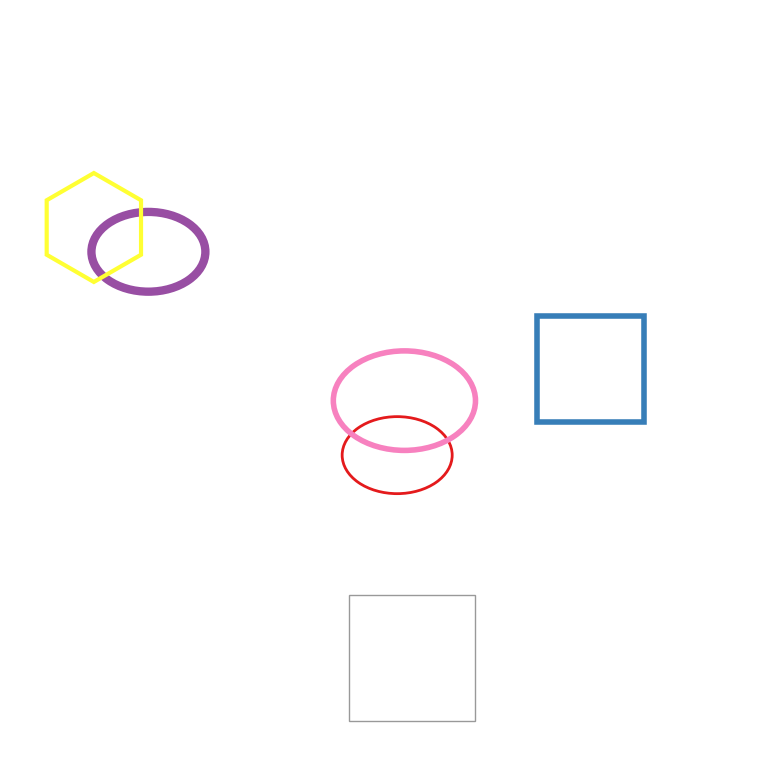[{"shape": "oval", "thickness": 1, "radius": 0.36, "center": [0.516, 0.409]}, {"shape": "square", "thickness": 2, "radius": 0.34, "center": [0.767, 0.521]}, {"shape": "oval", "thickness": 3, "radius": 0.37, "center": [0.193, 0.673]}, {"shape": "hexagon", "thickness": 1.5, "radius": 0.35, "center": [0.122, 0.705]}, {"shape": "oval", "thickness": 2, "radius": 0.46, "center": [0.525, 0.48]}, {"shape": "square", "thickness": 0.5, "radius": 0.41, "center": [0.535, 0.145]}]